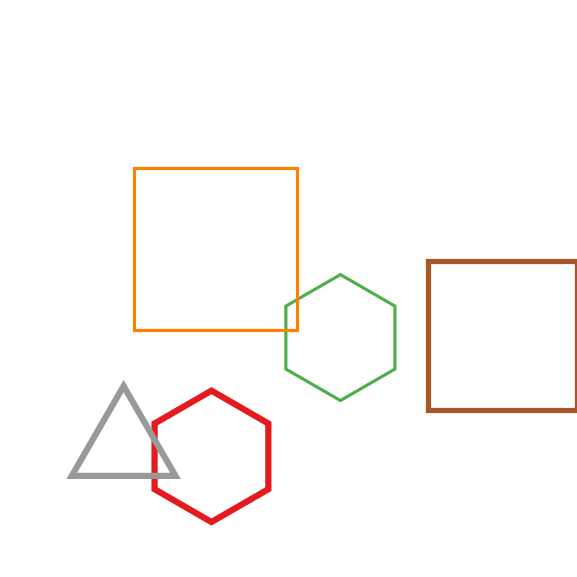[{"shape": "hexagon", "thickness": 3, "radius": 0.57, "center": [0.366, 0.209]}, {"shape": "hexagon", "thickness": 1.5, "radius": 0.55, "center": [0.589, 0.415]}, {"shape": "square", "thickness": 1.5, "radius": 0.7, "center": [0.373, 0.568]}, {"shape": "square", "thickness": 2.5, "radius": 0.64, "center": [0.87, 0.419]}, {"shape": "triangle", "thickness": 3, "radius": 0.52, "center": [0.214, 0.227]}]